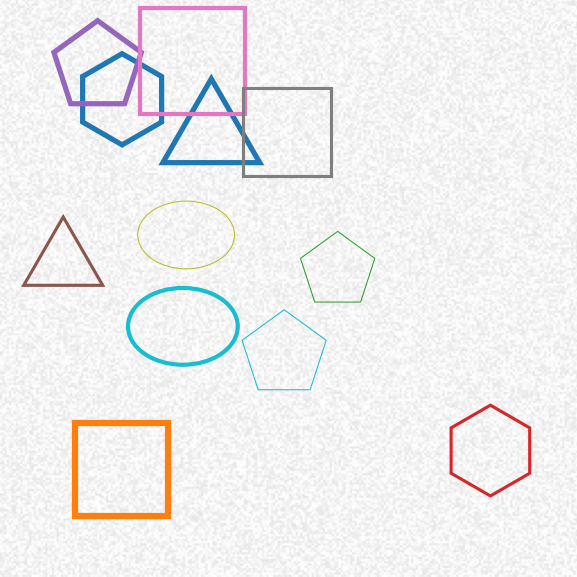[{"shape": "triangle", "thickness": 2.5, "radius": 0.48, "center": [0.366, 0.766]}, {"shape": "hexagon", "thickness": 2.5, "radius": 0.39, "center": [0.211, 0.827]}, {"shape": "square", "thickness": 3, "radius": 0.4, "center": [0.21, 0.187]}, {"shape": "pentagon", "thickness": 0.5, "radius": 0.34, "center": [0.585, 0.531]}, {"shape": "hexagon", "thickness": 1.5, "radius": 0.39, "center": [0.849, 0.219]}, {"shape": "pentagon", "thickness": 2.5, "radius": 0.4, "center": [0.169, 0.884]}, {"shape": "triangle", "thickness": 1.5, "radius": 0.39, "center": [0.109, 0.545]}, {"shape": "square", "thickness": 2, "radius": 0.46, "center": [0.333, 0.893]}, {"shape": "square", "thickness": 1.5, "radius": 0.38, "center": [0.497, 0.771]}, {"shape": "oval", "thickness": 0.5, "radius": 0.42, "center": [0.322, 0.592]}, {"shape": "pentagon", "thickness": 0.5, "radius": 0.38, "center": [0.492, 0.386]}, {"shape": "oval", "thickness": 2, "radius": 0.48, "center": [0.317, 0.434]}]